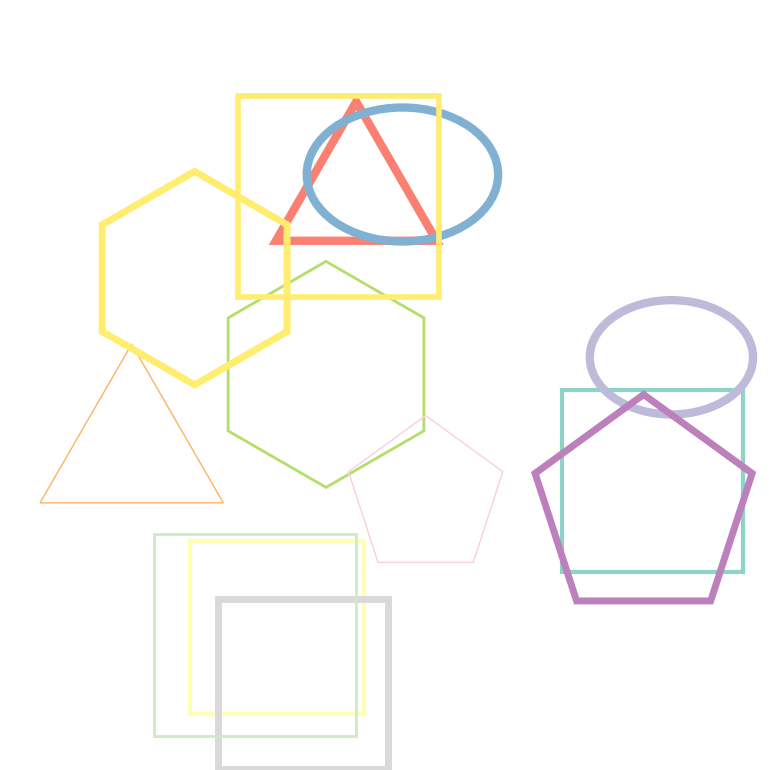[{"shape": "square", "thickness": 1.5, "radius": 0.59, "center": [0.848, 0.375]}, {"shape": "square", "thickness": 1.5, "radius": 0.56, "center": [0.36, 0.185]}, {"shape": "oval", "thickness": 3, "radius": 0.53, "center": [0.872, 0.536]}, {"shape": "triangle", "thickness": 3, "radius": 0.6, "center": [0.463, 0.748]}, {"shape": "oval", "thickness": 3, "radius": 0.62, "center": [0.523, 0.773]}, {"shape": "triangle", "thickness": 0.5, "radius": 0.69, "center": [0.171, 0.416]}, {"shape": "hexagon", "thickness": 1, "radius": 0.73, "center": [0.423, 0.514]}, {"shape": "pentagon", "thickness": 0.5, "radius": 0.53, "center": [0.553, 0.355]}, {"shape": "square", "thickness": 2.5, "radius": 0.55, "center": [0.394, 0.111]}, {"shape": "pentagon", "thickness": 2.5, "radius": 0.74, "center": [0.836, 0.339]}, {"shape": "square", "thickness": 1, "radius": 0.66, "center": [0.331, 0.176]}, {"shape": "square", "thickness": 2, "radius": 0.65, "center": [0.439, 0.744]}, {"shape": "hexagon", "thickness": 2.5, "radius": 0.69, "center": [0.253, 0.639]}]